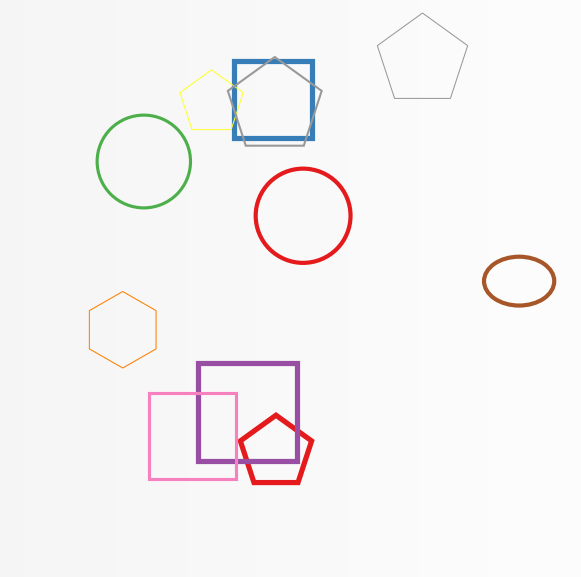[{"shape": "pentagon", "thickness": 2.5, "radius": 0.32, "center": [0.475, 0.216]}, {"shape": "circle", "thickness": 2, "radius": 0.41, "center": [0.521, 0.626]}, {"shape": "square", "thickness": 2.5, "radius": 0.33, "center": [0.47, 0.827]}, {"shape": "circle", "thickness": 1.5, "radius": 0.4, "center": [0.247, 0.719]}, {"shape": "square", "thickness": 2.5, "radius": 0.43, "center": [0.426, 0.285]}, {"shape": "hexagon", "thickness": 0.5, "radius": 0.33, "center": [0.211, 0.428]}, {"shape": "pentagon", "thickness": 0.5, "radius": 0.29, "center": [0.364, 0.821]}, {"shape": "oval", "thickness": 2, "radius": 0.3, "center": [0.893, 0.512]}, {"shape": "square", "thickness": 1.5, "radius": 0.38, "center": [0.331, 0.244]}, {"shape": "pentagon", "thickness": 0.5, "radius": 0.41, "center": [0.727, 0.895]}, {"shape": "pentagon", "thickness": 1, "radius": 0.42, "center": [0.473, 0.816]}]